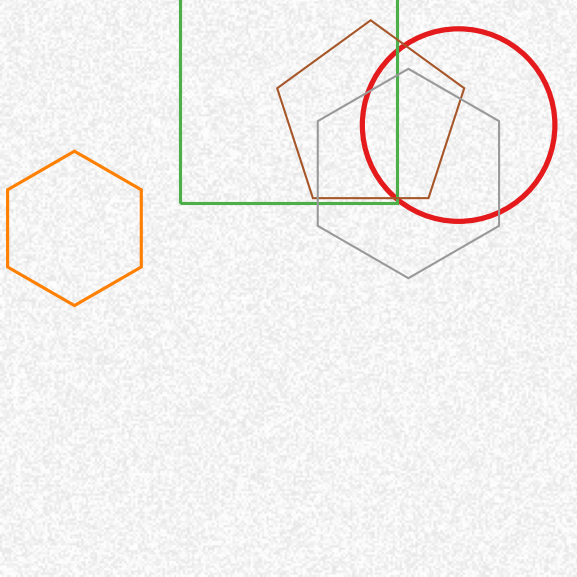[{"shape": "circle", "thickness": 2.5, "radius": 0.83, "center": [0.794, 0.783]}, {"shape": "square", "thickness": 1.5, "radius": 0.94, "center": [0.5, 0.835]}, {"shape": "hexagon", "thickness": 1.5, "radius": 0.67, "center": [0.129, 0.604]}, {"shape": "pentagon", "thickness": 1, "radius": 0.85, "center": [0.642, 0.794]}, {"shape": "hexagon", "thickness": 1, "radius": 0.91, "center": [0.707, 0.699]}]